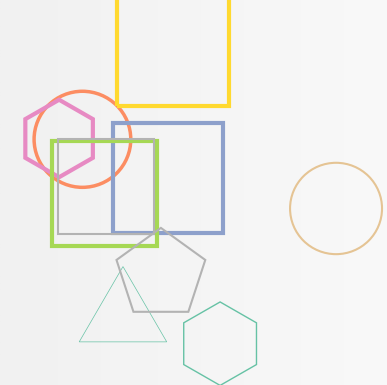[{"shape": "hexagon", "thickness": 1, "radius": 0.54, "center": [0.568, 0.107]}, {"shape": "triangle", "thickness": 0.5, "radius": 0.65, "center": [0.317, 0.177]}, {"shape": "circle", "thickness": 2.5, "radius": 0.62, "center": [0.213, 0.638]}, {"shape": "square", "thickness": 3, "radius": 0.71, "center": [0.433, 0.538]}, {"shape": "hexagon", "thickness": 3, "radius": 0.5, "center": [0.153, 0.64]}, {"shape": "square", "thickness": 3, "radius": 0.68, "center": [0.27, 0.497]}, {"shape": "square", "thickness": 3, "radius": 0.72, "center": [0.447, 0.869]}, {"shape": "circle", "thickness": 1.5, "radius": 0.59, "center": [0.867, 0.458]}, {"shape": "square", "thickness": 1.5, "radius": 0.62, "center": [0.274, 0.515]}, {"shape": "pentagon", "thickness": 1.5, "radius": 0.6, "center": [0.415, 0.288]}]